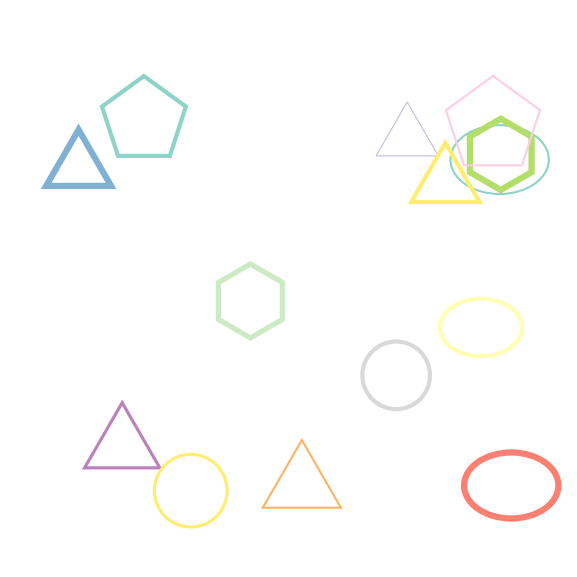[{"shape": "pentagon", "thickness": 2, "radius": 0.38, "center": [0.249, 0.791]}, {"shape": "oval", "thickness": 1, "radius": 0.43, "center": [0.865, 0.723]}, {"shape": "oval", "thickness": 2, "radius": 0.36, "center": [0.833, 0.432]}, {"shape": "triangle", "thickness": 0.5, "radius": 0.31, "center": [0.705, 0.76]}, {"shape": "oval", "thickness": 3, "radius": 0.41, "center": [0.885, 0.158]}, {"shape": "triangle", "thickness": 3, "radius": 0.32, "center": [0.136, 0.71]}, {"shape": "triangle", "thickness": 1, "radius": 0.39, "center": [0.523, 0.159]}, {"shape": "hexagon", "thickness": 3, "radius": 0.31, "center": [0.867, 0.732]}, {"shape": "pentagon", "thickness": 1, "radius": 0.43, "center": [0.854, 0.782]}, {"shape": "circle", "thickness": 2, "radius": 0.29, "center": [0.686, 0.349]}, {"shape": "triangle", "thickness": 1.5, "radius": 0.38, "center": [0.212, 0.227]}, {"shape": "hexagon", "thickness": 2.5, "radius": 0.32, "center": [0.434, 0.478]}, {"shape": "triangle", "thickness": 2, "radius": 0.34, "center": [0.771, 0.683]}, {"shape": "circle", "thickness": 1.5, "radius": 0.31, "center": [0.33, 0.15]}]